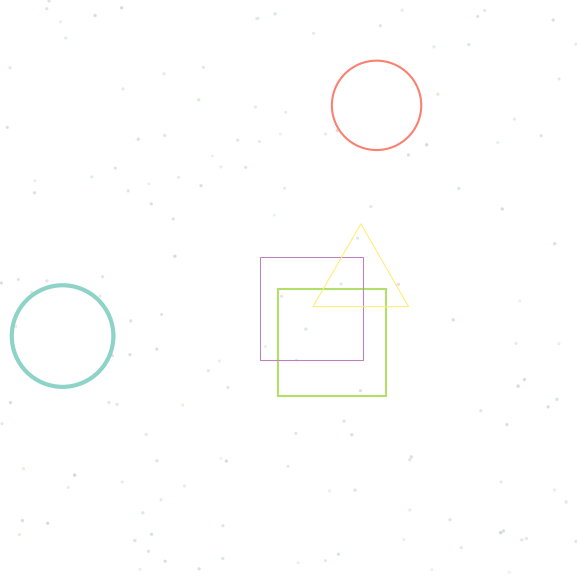[{"shape": "circle", "thickness": 2, "radius": 0.44, "center": [0.108, 0.417]}, {"shape": "circle", "thickness": 1, "radius": 0.39, "center": [0.652, 0.817]}, {"shape": "square", "thickness": 1, "radius": 0.47, "center": [0.575, 0.406]}, {"shape": "square", "thickness": 0.5, "radius": 0.45, "center": [0.54, 0.465]}, {"shape": "triangle", "thickness": 0.5, "radius": 0.48, "center": [0.625, 0.516]}]